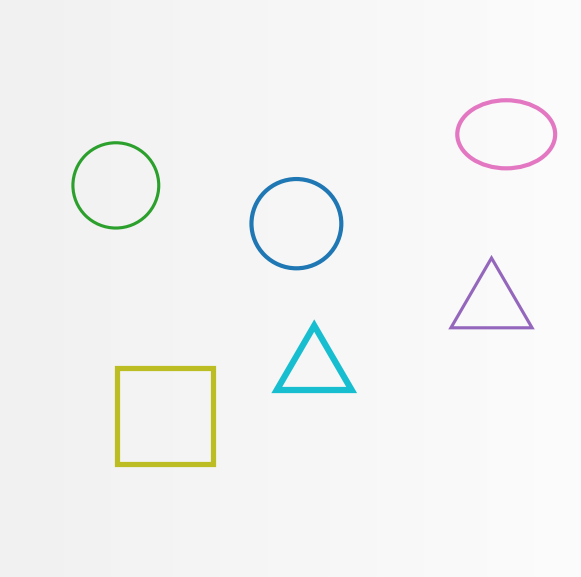[{"shape": "circle", "thickness": 2, "radius": 0.39, "center": [0.51, 0.612]}, {"shape": "circle", "thickness": 1.5, "radius": 0.37, "center": [0.199, 0.678]}, {"shape": "triangle", "thickness": 1.5, "radius": 0.4, "center": [0.846, 0.472]}, {"shape": "oval", "thickness": 2, "radius": 0.42, "center": [0.871, 0.767]}, {"shape": "square", "thickness": 2.5, "radius": 0.41, "center": [0.284, 0.279]}, {"shape": "triangle", "thickness": 3, "radius": 0.37, "center": [0.541, 0.361]}]